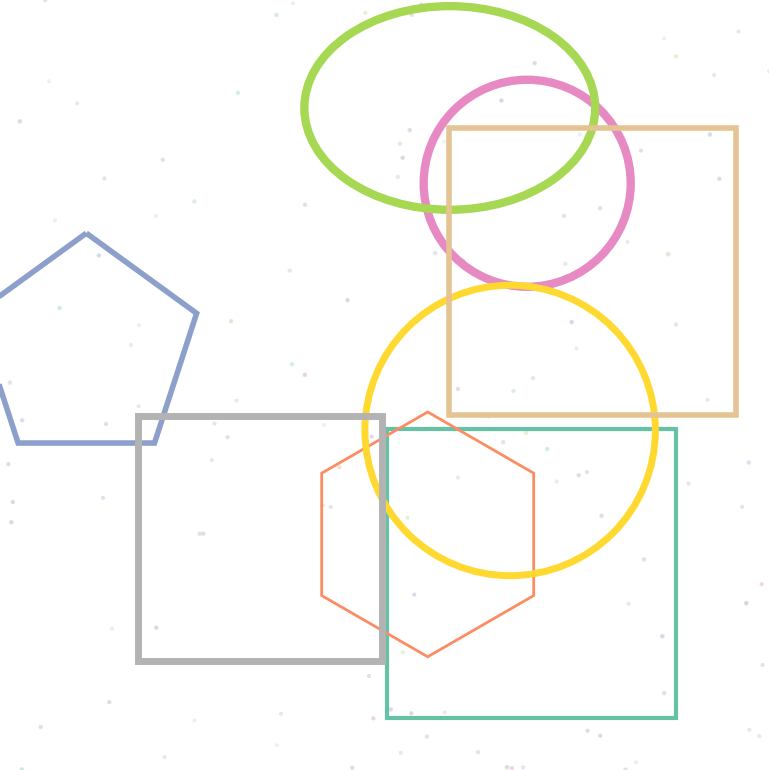[{"shape": "square", "thickness": 1.5, "radius": 0.94, "center": [0.69, 0.255]}, {"shape": "hexagon", "thickness": 1, "radius": 0.79, "center": [0.555, 0.306]}, {"shape": "pentagon", "thickness": 2, "radius": 0.75, "center": [0.112, 0.547]}, {"shape": "circle", "thickness": 3, "radius": 0.67, "center": [0.685, 0.762]}, {"shape": "oval", "thickness": 3, "radius": 0.94, "center": [0.584, 0.86]}, {"shape": "circle", "thickness": 2.5, "radius": 0.94, "center": [0.663, 0.441]}, {"shape": "square", "thickness": 2, "radius": 0.93, "center": [0.77, 0.647]}, {"shape": "square", "thickness": 2.5, "radius": 0.79, "center": [0.338, 0.3]}]